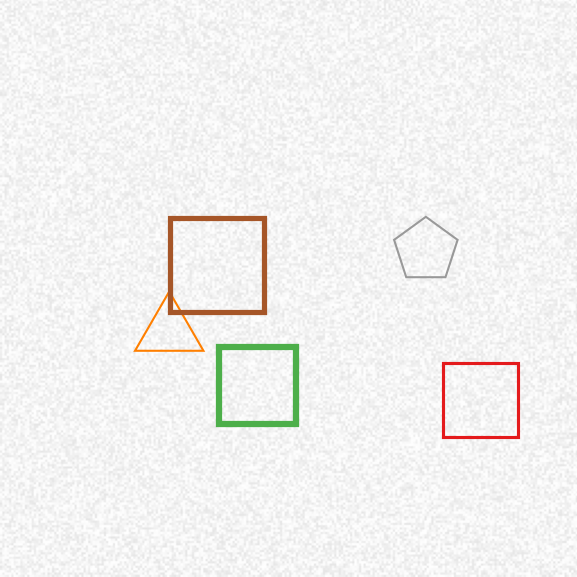[{"shape": "square", "thickness": 1.5, "radius": 0.32, "center": [0.832, 0.306]}, {"shape": "square", "thickness": 3, "radius": 0.34, "center": [0.446, 0.332]}, {"shape": "triangle", "thickness": 1, "radius": 0.34, "center": [0.293, 0.426]}, {"shape": "square", "thickness": 2.5, "radius": 0.41, "center": [0.375, 0.541]}, {"shape": "pentagon", "thickness": 1, "radius": 0.29, "center": [0.737, 0.566]}]